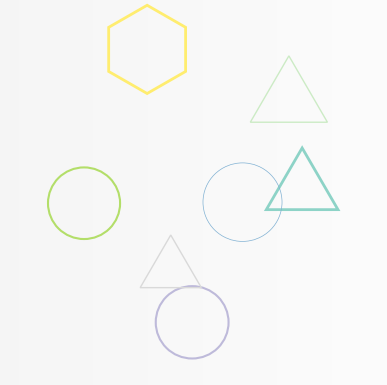[{"shape": "triangle", "thickness": 2, "radius": 0.53, "center": [0.78, 0.509]}, {"shape": "circle", "thickness": 1.5, "radius": 0.47, "center": [0.496, 0.163]}, {"shape": "circle", "thickness": 0.5, "radius": 0.51, "center": [0.626, 0.475]}, {"shape": "circle", "thickness": 1.5, "radius": 0.47, "center": [0.217, 0.472]}, {"shape": "triangle", "thickness": 1, "radius": 0.46, "center": [0.441, 0.298]}, {"shape": "triangle", "thickness": 1, "radius": 0.57, "center": [0.745, 0.74]}, {"shape": "hexagon", "thickness": 2, "radius": 0.57, "center": [0.38, 0.872]}]